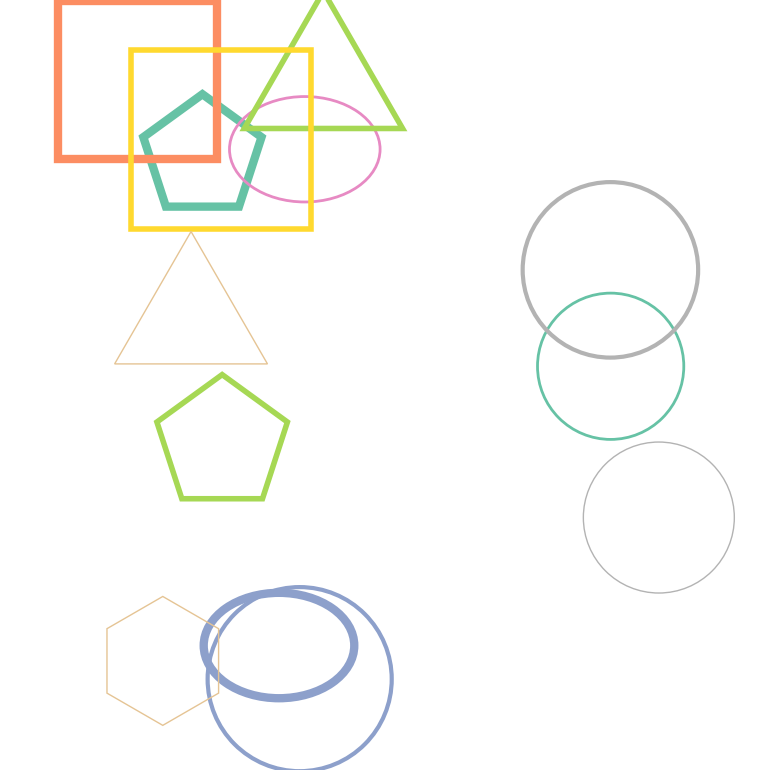[{"shape": "circle", "thickness": 1, "radius": 0.47, "center": [0.793, 0.524]}, {"shape": "pentagon", "thickness": 3, "radius": 0.4, "center": [0.263, 0.797]}, {"shape": "square", "thickness": 3, "radius": 0.51, "center": [0.179, 0.896]}, {"shape": "circle", "thickness": 1.5, "radius": 0.6, "center": [0.389, 0.118]}, {"shape": "oval", "thickness": 3, "radius": 0.49, "center": [0.362, 0.162]}, {"shape": "oval", "thickness": 1, "radius": 0.49, "center": [0.396, 0.806]}, {"shape": "pentagon", "thickness": 2, "radius": 0.45, "center": [0.289, 0.424]}, {"shape": "triangle", "thickness": 2, "radius": 0.59, "center": [0.42, 0.892]}, {"shape": "square", "thickness": 2, "radius": 0.58, "center": [0.287, 0.819]}, {"shape": "hexagon", "thickness": 0.5, "radius": 0.42, "center": [0.211, 0.142]}, {"shape": "triangle", "thickness": 0.5, "radius": 0.57, "center": [0.248, 0.585]}, {"shape": "circle", "thickness": 1.5, "radius": 0.57, "center": [0.793, 0.65]}, {"shape": "circle", "thickness": 0.5, "radius": 0.49, "center": [0.856, 0.328]}]